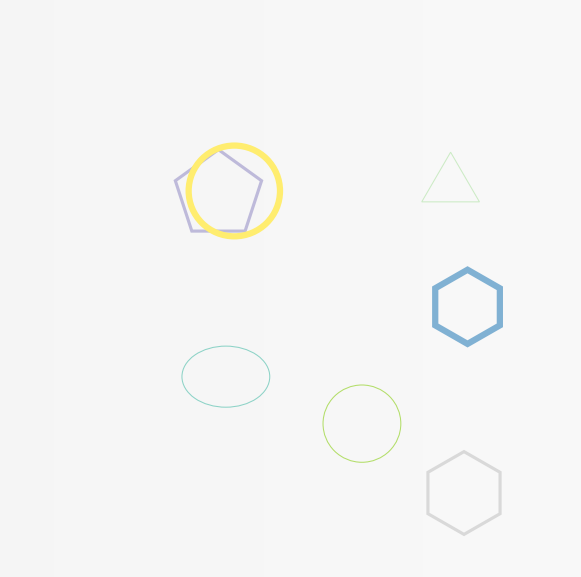[{"shape": "oval", "thickness": 0.5, "radius": 0.38, "center": [0.389, 0.347]}, {"shape": "pentagon", "thickness": 1.5, "radius": 0.39, "center": [0.376, 0.662]}, {"shape": "hexagon", "thickness": 3, "radius": 0.32, "center": [0.804, 0.468]}, {"shape": "circle", "thickness": 0.5, "radius": 0.33, "center": [0.623, 0.266]}, {"shape": "hexagon", "thickness": 1.5, "radius": 0.36, "center": [0.798, 0.145]}, {"shape": "triangle", "thickness": 0.5, "radius": 0.29, "center": [0.775, 0.678]}, {"shape": "circle", "thickness": 3, "radius": 0.39, "center": [0.403, 0.668]}]